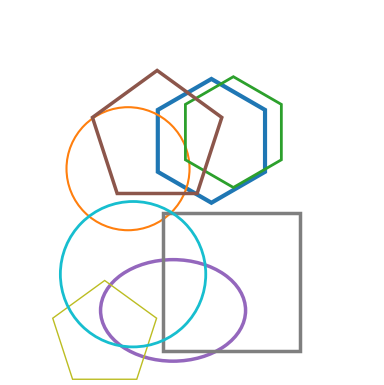[{"shape": "hexagon", "thickness": 3, "radius": 0.8, "center": [0.549, 0.634]}, {"shape": "circle", "thickness": 1.5, "radius": 0.8, "center": [0.333, 0.562]}, {"shape": "hexagon", "thickness": 2, "radius": 0.72, "center": [0.606, 0.657]}, {"shape": "oval", "thickness": 2.5, "radius": 0.94, "center": [0.45, 0.194]}, {"shape": "pentagon", "thickness": 2.5, "radius": 0.88, "center": [0.408, 0.64]}, {"shape": "square", "thickness": 2.5, "radius": 0.89, "center": [0.602, 0.268]}, {"shape": "pentagon", "thickness": 1, "radius": 0.71, "center": [0.272, 0.13]}, {"shape": "circle", "thickness": 2, "radius": 0.94, "center": [0.346, 0.288]}]